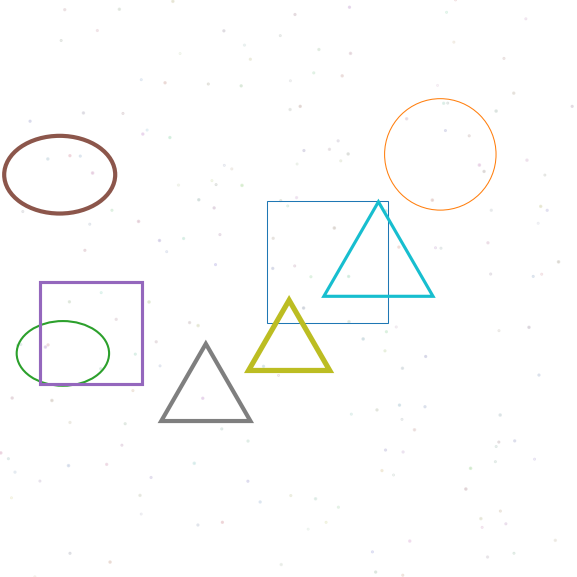[{"shape": "square", "thickness": 0.5, "radius": 0.53, "center": [0.567, 0.545]}, {"shape": "circle", "thickness": 0.5, "radius": 0.48, "center": [0.762, 0.732]}, {"shape": "oval", "thickness": 1, "radius": 0.4, "center": [0.109, 0.387]}, {"shape": "square", "thickness": 1.5, "radius": 0.44, "center": [0.158, 0.423]}, {"shape": "oval", "thickness": 2, "radius": 0.48, "center": [0.103, 0.697]}, {"shape": "triangle", "thickness": 2, "radius": 0.45, "center": [0.356, 0.315]}, {"shape": "triangle", "thickness": 2.5, "radius": 0.41, "center": [0.501, 0.398]}, {"shape": "triangle", "thickness": 1.5, "radius": 0.55, "center": [0.655, 0.541]}]